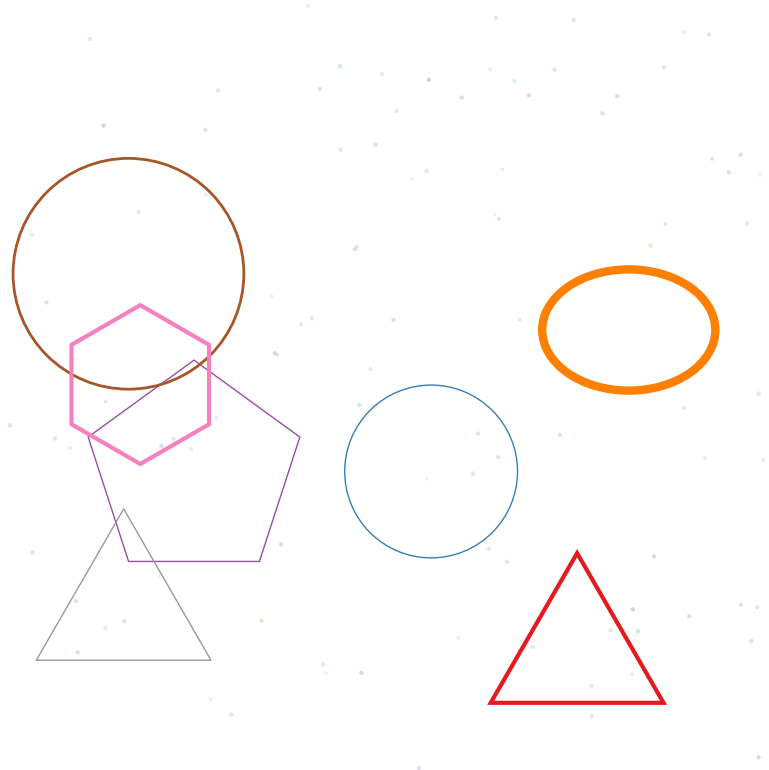[{"shape": "triangle", "thickness": 1.5, "radius": 0.65, "center": [0.749, 0.152]}, {"shape": "circle", "thickness": 0.5, "radius": 0.56, "center": [0.56, 0.388]}, {"shape": "pentagon", "thickness": 0.5, "radius": 0.72, "center": [0.252, 0.388]}, {"shape": "oval", "thickness": 3, "radius": 0.56, "center": [0.817, 0.571]}, {"shape": "circle", "thickness": 1, "radius": 0.75, "center": [0.167, 0.644]}, {"shape": "hexagon", "thickness": 1.5, "radius": 0.52, "center": [0.182, 0.501]}, {"shape": "triangle", "thickness": 0.5, "radius": 0.66, "center": [0.161, 0.208]}]